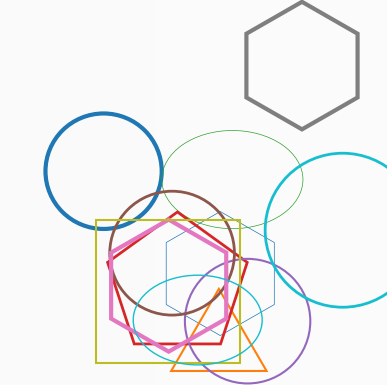[{"shape": "hexagon", "thickness": 0.5, "radius": 0.81, "center": [0.568, 0.29]}, {"shape": "circle", "thickness": 3, "radius": 0.75, "center": [0.267, 0.555]}, {"shape": "triangle", "thickness": 1.5, "radius": 0.71, "center": [0.565, 0.107]}, {"shape": "oval", "thickness": 0.5, "radius": 0.91, "center": [0.6, 0.534]}, {"shape": "pentagon", "thickness": 2, "radius": 0.95, "center": [0.458, 0.26]}, {"shape": "circle", "thickness": 1.5, "radius": 0.81, "center": [0.639, 0.166]}, {"shape": "circle", "thickness": 2, "radius": 0.8, "center": [0.444, 0.342]}, {"shape": "hexagon", "thickness": 3, "radius": 0.86, "center": [0.435, 0.258]}, {"shape": "hexagon", "thickness": 3, "radius": 0.83, "center": [0.779, 0.83]}, {"shape": "square", "thickness": 1.5, "radius": 0.93, "center": [0.434, 0.243]}, {"shape": "oval", "thickness": 1, "radius": 0.83, "center": [0.51, 0.169]}, {"shape": "circle", "thickness": 2, "radius": 1.0, "center": [0.884, 0.402]}]